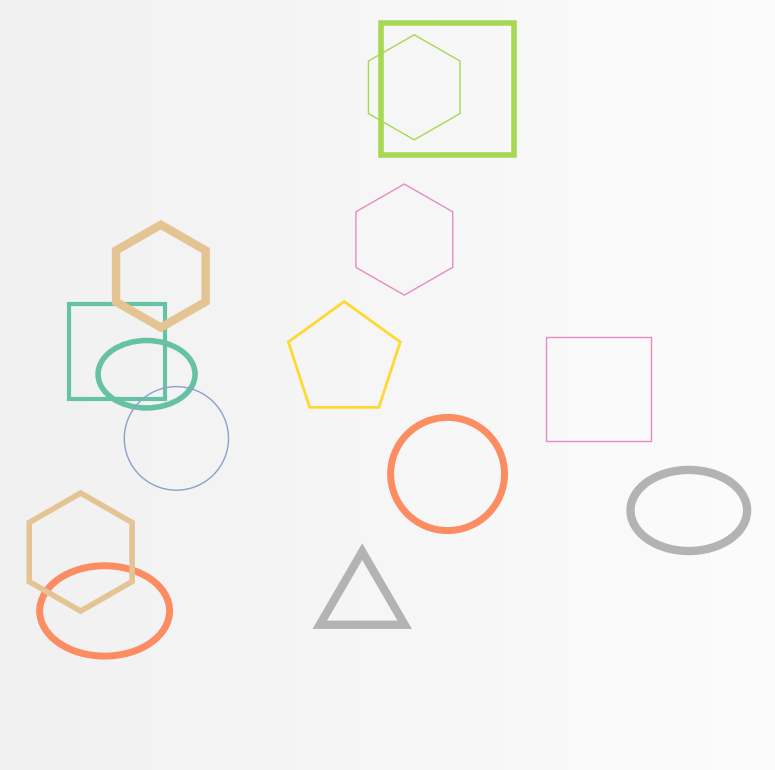[{"shape": "oval", "thickness": 2, "radius": 0.31, "center": [0.189, 0.514]}, {"shape": "square", "thickness": 1.5, "radius": 0.31, "center": [0.151, 0.543]}, {"shape": "circle", "thickness": 2.5, "radius": 0.37, "center": [0.578, 0.384]}, {"shape": "oval", "thickness": 2.5, "radius": 0.42, "center": [0.135, 0.207]}, {"shape": "circle", "thickness": 0.5, "radius": 0.34, "center": [0.228, 0.431]}, {"shape": "hexagon", "thickness": 0.5, "radius": 0.36, "center": [0.522, 0.689]}, {"shape": "square", "thickness": 0.5, "radius": 0.34, "center": [0.773, 0.495]}, {"shape": "square", "thickness": 2, "radius": 0.43, "center": [0.577, 0.884]}, {"shape": "hexagon", "thickness": 0.5, "radius": 0.34, "center": [0.534, 0.887]}, {"shape": "pentagon", "thickness": 1, "radius": 0.38, "center": [0.444, 0.532]}, {"shape": "hexagon", "thickness": 3, "radius": 0.33, "center": [0.208, 0.641]}, {"shape": "hexagon", "thickness": 2, "radius": 0.38, "center": [0.104, 0.283]}, {"shape": "oval", "thickness": 3, "radius": 0.38, "center": [0.889, 0.337]}, {"shape": "triangle", "thickness": 3, "radius": 0.32, "center": [0.467, 0.22]}]